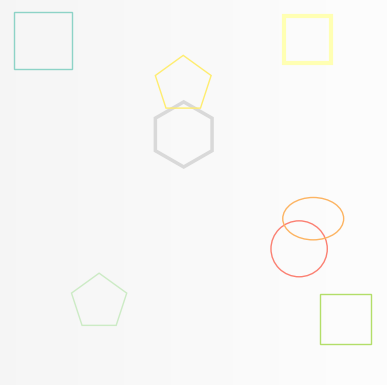[{"shape": "square", "thickness": 1, "radius": 0.37, "center": [0.112, 0.895]}, {"shape": "square", "thickness": 3, "radius": 0.31, "center": [0.794, 0.898]}, {"shape": "circle", "thickness": 1, "radius": 0.36, "center": [0.772, 0.354]}, {"shape": "oval", "thickness": 1, "radius": 0.39, "center": [0.808, 0.432]}, {"shape": "square", "thickness": 1, "radius": 0.33, "center": [0.891, 0.172]}, {"shape": "hexagon", "thickness": 2.5, "radius": 0.42, "center": [0.474, 0.651]}, {"shape": "pentagon", "thickness": 1, "radius": 0.37, "center": [0.256, 0.216]}, {"shape": "pentagon", "thickness": 1, "radius": 0.38, "center": [0.473, 0.78]}]